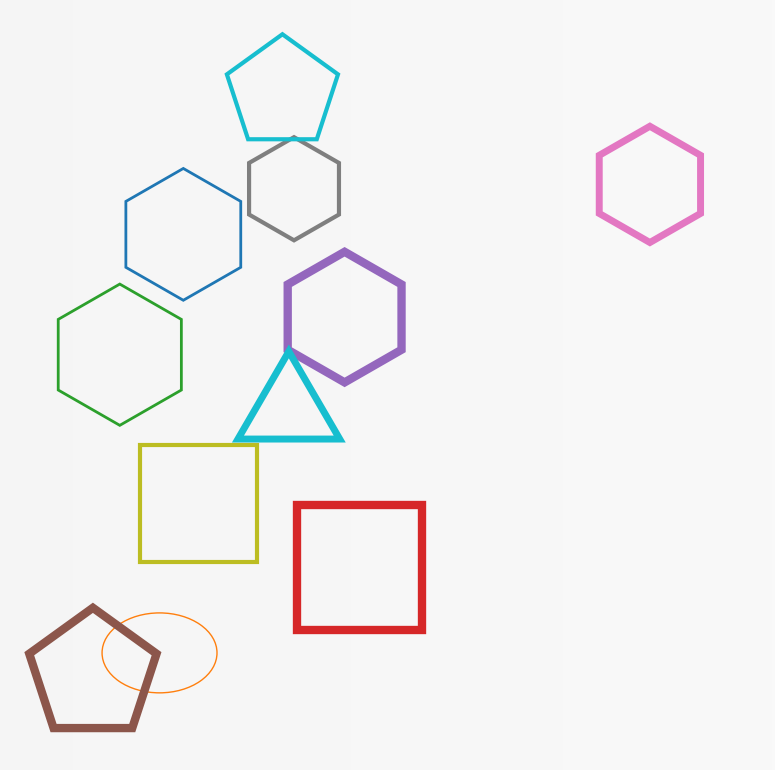[{"shape": "hexagon", "thickness": 1, "radius": 0.43, "center": [0.237, 0.696]}, {"shape": "oval", "thickness": 0.5, "radius": 0.37, "center": [0.206, 0.152]}, {"shape": "hexagon", "thickness": 1, "radius": 0.46, "center": [0.155, 0.539]}, {"shape": "square", "thickness": 3, "radius": 0.4, "center": [0.464, 0.263]}, {"shape": "hexagon", "thickness": 3, "radius": 0.42, "center": [0.445, 0.588]}, {"shape": "pentagon", "thickness": 3, "radius": 0.43, "center": [0.12, 0.124]}, {"shape": "hexagon", "thickness": 2.5, "radius": 0.38, "center": [0.839, 0.761]}, {"shape": "hexagon", "thickness": 1.5, "radius": 0.33, "center": [0.379, 0.755]}, {"shape": "square", "thickness": 1.5, "radius": 0.38, "center": [0.256, 0.346]}, {"shape": "triangle", "thickness": 2.5, "radius": 0.38, "center": [0.373, 0.468]}, {"shape": "pentagon", "thickness": 1.5, "radius": 0.38, "center": [0.364, 0.88]}]